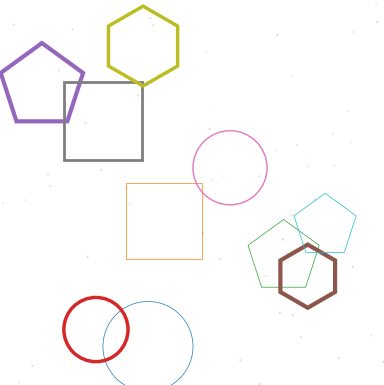[{"shape": "circle", "thickness": 0.5, "radius": 0.58, "center": [0.384, 0.1]}, {"shape": "square", "thickness": 0.5, "radius": 0.49, "center": [0.427, 0.427]}, {"shape": "pentagon", "thickness": 0.5, "radius": 0.49, "center": [0.737, 0.333]}, {"shape": "circle", "thickness": 2.5, "radius": 0.42, "center": [0.249, 0.144]}, {"shape": "pentagon", "thickness": 3, "radius": 0.56, "center": [0.109, 0.776]}, {"shape": "hexagon", "thickness": 3, "radius": 0.41, "center": [0.799, 0.283]}, {"shape": "circle", "thickness": 1, "radius": 0.48, "center": [0.597, 0.564]}, {"shape": "square", "thickness": 2, "radius": 0.5, "center": [0.268, 0.686]}, {"shape": "hexagon", "thickness": 2.5, "radius": 0.52, "center": [0.372, 0.88]}, {"shape": "pentagon", "thickness": 0.5, "radius": 0.42, "center": [0.844, 0.413]}]